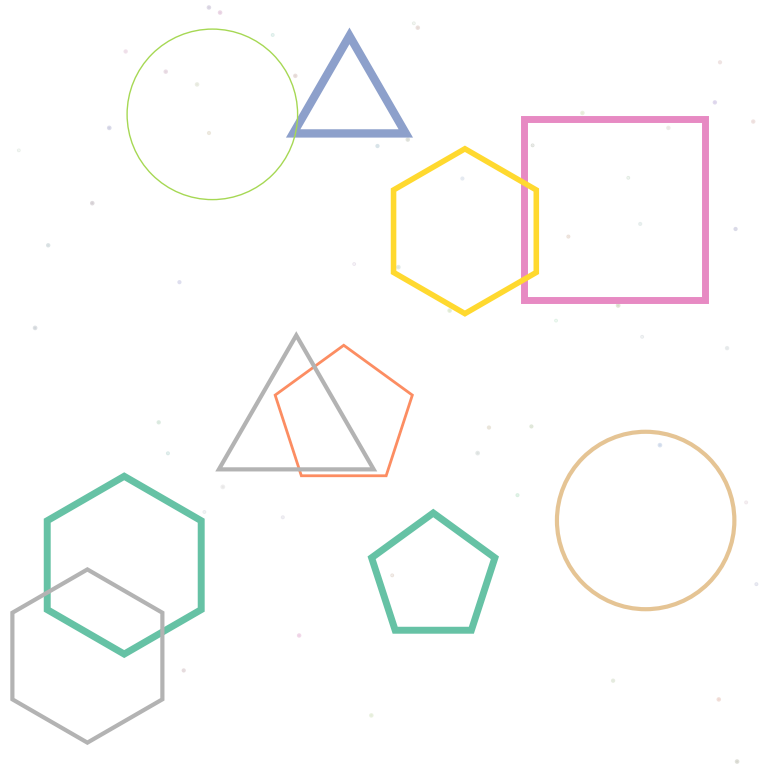[{"shape": "pentagon", "thickness": 2.5, "radius": 0.42, "center": [0.563, 0.25]}, {"shape": "hexagon", "thickness": 2.5, "radius": 0.58, "center": [0.161, 0.266]}, {"shape": "pentagon", "thickness": 1, "radius": 0.47, "center": [0.446, 0.458]}, {"shape": "triangle", "thickness": 3, "radius": 0.42, "center": [0.454, 0.869]}, {"shape": "square", "thickness": 2.5, "radius": 0.59, "center": [0.798, 0.728]}, {"shape": "circle", "thickness": 0.5, "radius": 0.55, "center": [0.276, 0.851]}, {"shape": "hexagon", "thickness": 2, "radius": 0.54, "center": [0.604, 0.7]}, {"shape": "circle", "thickness": 1.5, "radius": 0.58, "center": [0.839, 0.324]}, {"shape": "hexagon", "thickness": 1.5, "radius": 0.56, "center": [0.113, 0.148]}, {"shape": "triangle", "thickness": 1.5, "radius": 0.58, "center": [0.385, 0.448]}]